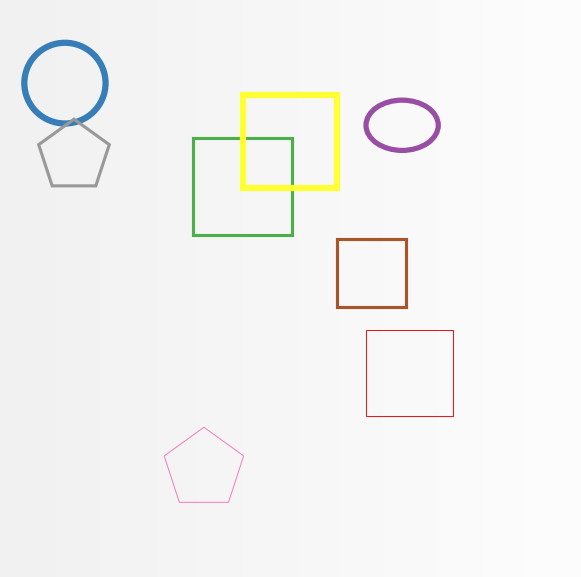[{"shape": "square", "thickness": 0.5, "radius": 0.37, "center": [0.705, 0.353]}, {"shape": "circle", "thickness": 3, "radius": 0.35, "center": [0.112, 0.855]}, {"shape": "square", "thickness": 1.5, "radius": 0.42, "center": [0.417, 0.676]}, {"shape": "oval", "thickness": 2.5, "radius": 0.31, "center": [0.692, 0.782]}, {"shape": "square", "thickness": 3, "radius": 0.4, "center": [0.499, 0.754]}, {"shape": "square", "thickness": 1.5, "radius": 0.29, "center": [0.639, 0.526]}, {"shape": "pentagon", "thickness": 0.5, "radius": 0.36, "center": [0.351, 0.187]}, {"shape": "pentagon", "thickness": 1.5, "radius": 0.32, "center": [0.127, 0.729]}]